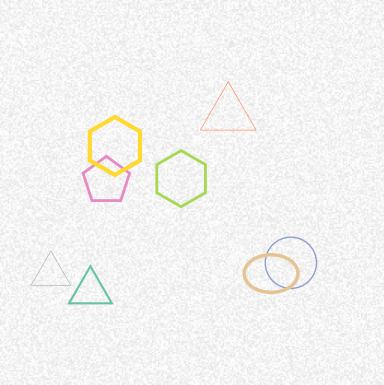[{"shape": "triangle", "thickness": 1.5, "radius": 0.32, "center": [0.235, 0.244]}, {"shape": "triangle", "thickness": 0.5, "radius": 0.42, "center": [0.593, 0.704]}, {"shape": "circle", "thickness": 1, "radius": 0.33, "center": [0.756, 0.317]}, {"shape": "pentagon", "thickness": 2, "radius": 0.32, "center": [0.276, 0.53]}, {"shape": "hexagon", "thickness": 2, "radius": 0.36, "center": [0.47, 0.536]}, {"shape": "hexagon", "thickness": 3, "radius": 0.38, "center": [0.298, 0.621]}, {"shape": "oval", "thickness": 2.5, "radius": 0.35, "center": [0.704, 0.289]}, {"shape": "triangle", "thickness": 0.5, "radius": 0.3, "center": [0.132, 0.289]}]